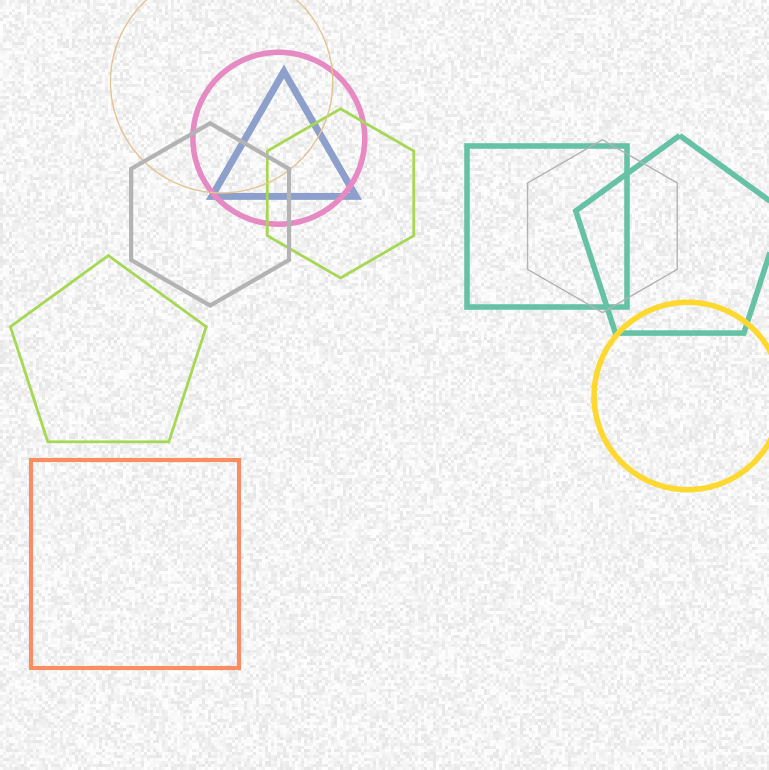[{"shape": "square", "thickness": 2, "radius": 0.52, "center": [0.711, 0.706]}, {"shape": "pentagon", "thickness": 2, "radius": 0.71, "center": [0.883, 0.682]}, {"shape": "square", "thickness": 1.5, "radius": 0.68, "center": [0.175, 0.267]}, {"shape": "triangle", "thickness": 2.5, "radius": 0.54, "center": [0.369, 0.799]}, {"shape": "circle", "thickness": 2, "radius": 0.56, "center": [0.362, 0.82]}, {"shape": "pentagon", "thickness": 1, "radius": 0.67, "center": [0.141, 0.534]}, {"shape": "hexagon", "thickness": 1, "radius": 0.55, "center": [0.442, 0.749]}, {"shape": "circle", "thickness": 2, "radius": 0.61, "center": [0.893, 0.486]}, {"shape": "circle", "thickness": 0.5, "radius": 0.72, "center": [0.288, 0.894]}, {"shape": "hexagon", "thickness": 0.5, "radius": 0.56, "center": [0.782, 0.706]}, {"shape": "hexagon", "thickness": 1.5, "radius": 0.59, "center": [0.273, 0.722]}]